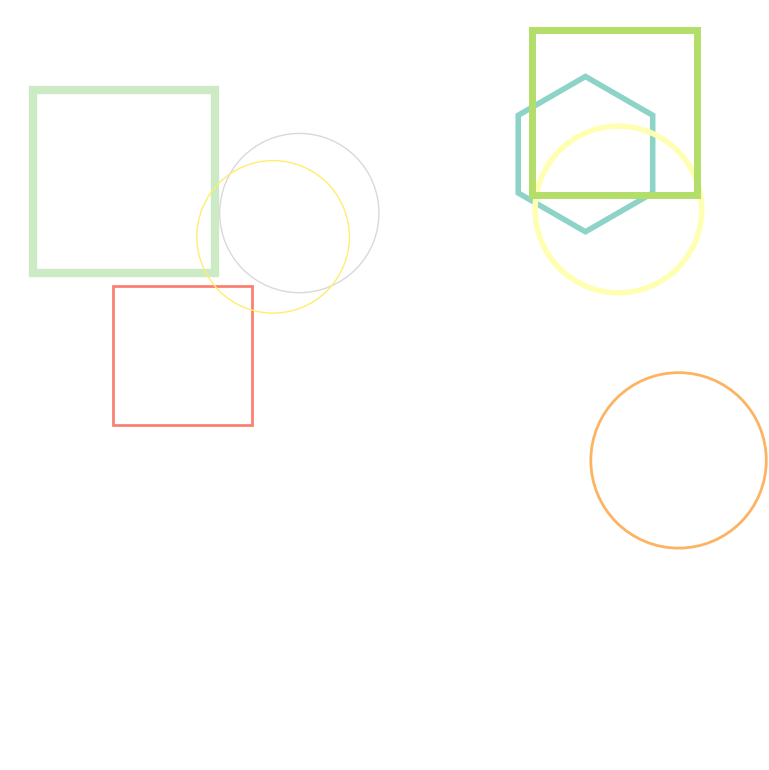[{"shape": "hexagon", "thickness": 2, "radius": 0.5, "center": [0.76, 0.8]}, {"shape": "circle", "thickness": 2, "radius": 0.54, "center": [0.803, 0.728]}, {"shape": "square", "thickness": 1, "radius": 0.45, "center": [0.237, 0.538]}, {"shape": "circle", "thickness": 1, "radius": 0.57, "center": [0.881, 0.402]}, {"shape": "square", "thickness": 2.5, "radius": 0.54, "center": [0.798, 0.854]}, {"shape": "circle", "thickness": 0.5, "radius": 0.52, "center": [0.389, 0.723]}, {"shape": "square", "thickness": 3, "radius": 0.59, "center": [0.161, 0.764]}, {"shape": "circle", "thickness": 0.5, "radius": 0.5, "center": [0.355, 0.692]}]